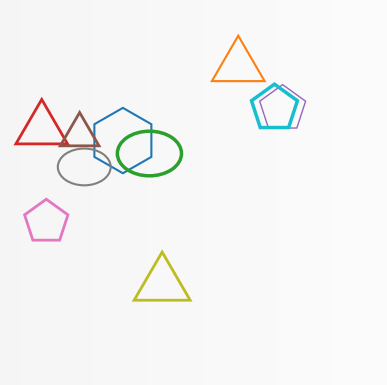[{"shape": "hexagon", "thickness": 1.5, "radius": 0.42, "center": [0.317, 0.635]}, {"shape": "triangle", "thickness": 1.5, "radius": 0.39, "center": [0.615, 0.829]}, {"shape": "oval", "thickness": 2.5, "radius": 0.41, "center": [0.386, 0.601]}, {"shape": "triangle", "thickness": 2, "radius": 0.38, "center": [0.108, 0.665]}, {"shape": "pentagon", "thickness": 1, "radius": 0.31, "center": [0.729, 0.718]}, {"shape": "triangle", "thickness": 2, "radius": 0.29, "center": [0.206, 0.65]}, {"shape": "pentagon", "thickness": 2, "radius": 0.29, "center": [0.119, 0.424]}, {"shape": "oval", "thickness": 1.5, "radius": 0.34, "center": [0.217, 0.566]}, {"shape": "triangle", "thickness": 2, "radius": 0.42, "center": [0.418, 0.262]}, {"shape": "pentagon", "thickness": 2.5, "radius": 0.31, "center": [0.708, 0.719]}]